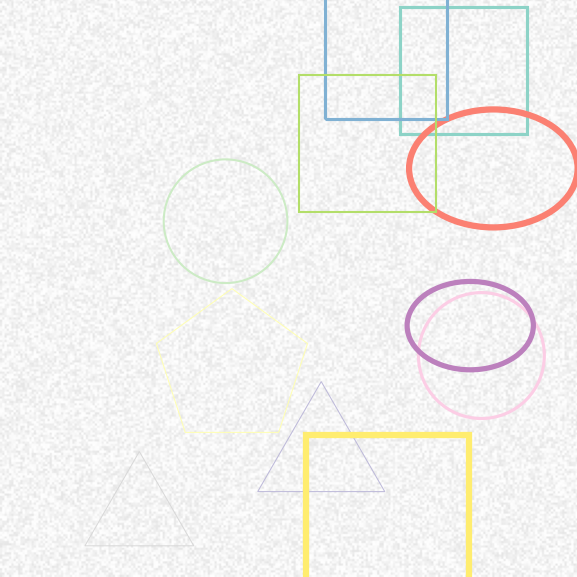[{"shape": "square", "thickness": 1.5, "radius": 0.55, "center": [0.802, 0.877]}, {"shape": "pentagon", "thickness": 0.5, "radius": 0.69, "center": [0.402, 0.362]}, {"shape": "triangle", "thickness": 0.5, "radius": 0.64, "center": [0.556, 0.211]}, {"shape": "oval", "thickness": 3, "radius": 0.73, "center": [0.854, 0.708]}, {"shape": "square", "thickness": 1.5, "radius": 0.53, "center": [0.669, 0.9]}, {"shape": "square", "thickness": 1, "radius": 0.59, "center": [0.636, 0.75]}, {"shape": "circle", "thickness": 1.5, "radius": 0.55, "center": [0.834, 0.383]}, {"shape": "triangle", "thickness": 0.5, "radius": 0.54, "center": [0.241, 0.108]}, {"shape": "oval", "thickness": 2.5, "radius": 0.55, "center": [0.814, 0.435]}, {"shape": "circle", "thickness": 1, "radius": 0.54, "center": [0.391, 0.616]}, {"shape": "square", "thickness": 3, "radius": 0.71, "center": [0.671, 0.104]}]